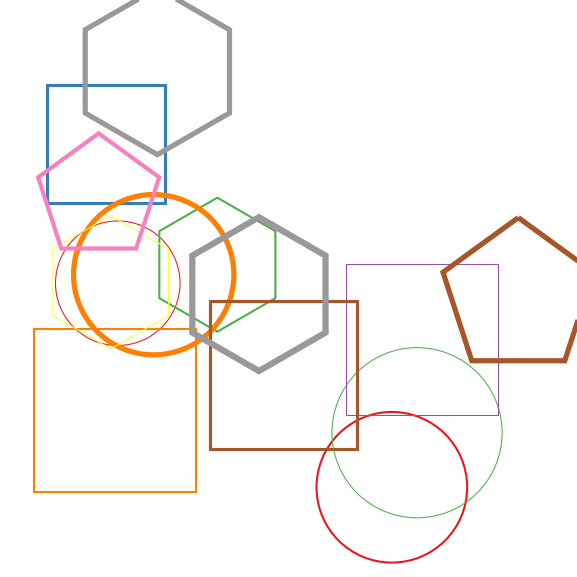[{"shape": "circle", "thickness": 1, "radius": 0.65, "center": [0.679, 0.155]}, {"shape": "circle", "thickness": 0.5, "radius": 0.54, "center": [0.204, 0.509]}, {"shape": "square", "thickness": 1.5, "radius": 0.51, "center": [0.183, 0.749]}, {"shape": "hexagon", "thickness": 1, "radius": 0.58, "center": [0.376, 0.541]}, {"shape": "circle", "thickness": 0.5, "radius": 0.74, "center": [0.722, 0.25]}, {"shape": "square", "thickness": 0.5, "radius": 0.65, "center": [0.731, 0.411]}, {"shape": "square", "thickness": 1, "radius": 0.71, "center": [0.199, 0.288]}, {"shape": "circle", "thickness": 2.5, "radius": 0.69, "center": [0.266, 0.524]}, {"shape": "hexagon", "thickness": 0.5, "radius": 0.58, "center": [0.192, 0.51]}, {"shape": "square", "thickness": 1.5, "radius": 0.64, "center": [0.491, 0.35]}, {"shape": "pentagon", "thickness": 2.5, "radius": 0.69, "center": [0.897, 0.485]}, {"shape": "pentagon", "thickness": 2, "radius": 0.55, "center": [0.171, 0.658]}, {"shape": "hexagon", "thickness": 3, "radius": 0.67, "center": [0.448, 0.49]}, {"shape": "hexagon", "thickness": 2.5, "radius": 0.72, "center": [0.272, 0.876]}]